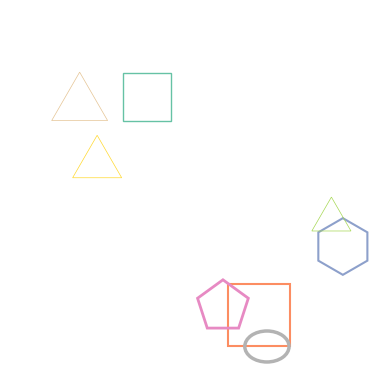[{"shape": "square", "thickness": 1, "radius": 0.31, "center": [0.382, 0.747]}, {"shape": "square", "thickness": 1.5, "radius": 0.4, "center": [0.673, 0.182]}, {"shape": "hexagon", "thickness": 1.5, "radius": 0.37, "center": [0.891, 0.36]}, {"shape": "pentagon", "thickness": 2, "radius": 0.35, "center": [0.579, 0.204]}, {"shape": "triangle", "thickness": 0.5, "radius": 0.29, "center": [0.861, 0.429]}, {"shape": "triangle", "thickness": 0.5, "radius": 0.37, "center": [0.252, 0.575]}, {"shape": "triangle", "thickness": 0.5, "radius": 0.42, "center": [0.207, 0.729]}, {"shape": "oval", "thickness": 2.5, "radius": 0.29, "center": [0.693, 0.1]}]